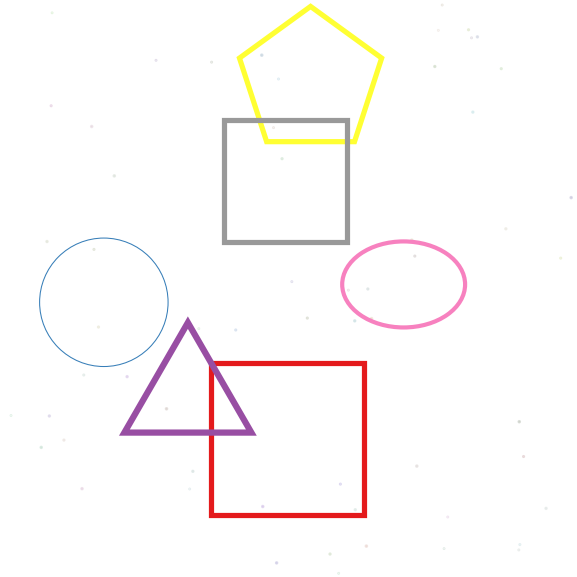[{"shape": "square", "thickness": 2.5, "radius": 0.66, "center": [0.498, 0.239]}, {"shape": "circle", "thickness": 0.5, "radius": 0.56, "center": [0.18, 0.476]}, {"shape": "triangle", "thickness": 3, "radius": 0.63, "center": [0.325, 0.314]}, {"shape": "pentagon", "thickness": 2.5, "radius": 0.65, "center": [0.538, 0.859]}, {"shape": "oval", "thickness": 2, "radius": 0.53, "center": [0.699, 0.507]}, {"shape": "square", "thickness": 2.5, "radius": 0.53, "center": [0.494, 0.686]}]